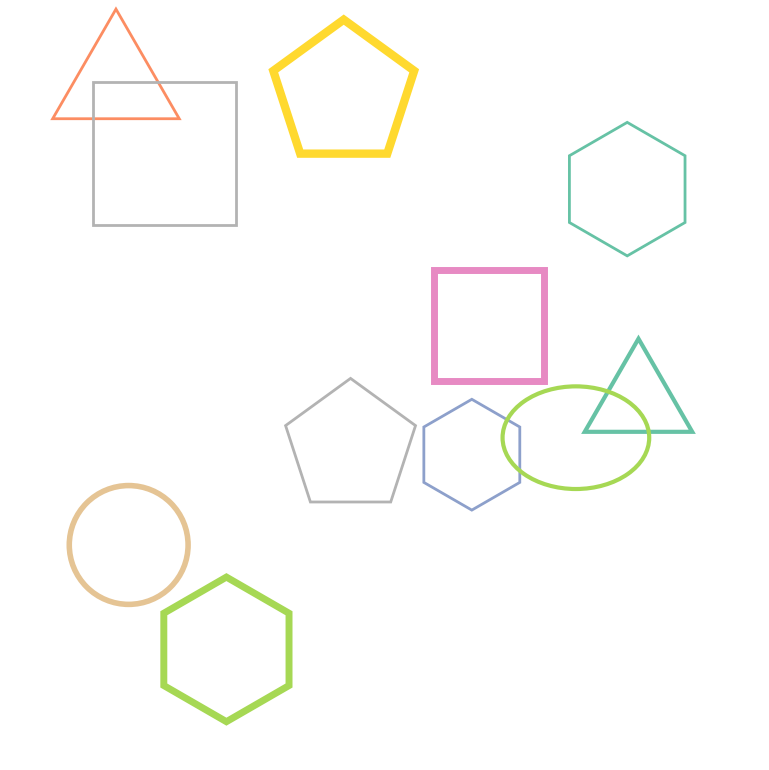[{"shape": "hexagon", "thickness": 1, "radius": 0.43, "center": [0.815, 0.754]}, {"shape": "triangle", "thickness": 1.5, "radius": 0.4, "center": [0.829, 0.479]}, {"shape": "triangle", "thickness": 1, "radius": 0.47, "center": [0.151, 0.893]}, {"shape": "hexagon", "thickness": 1, "radius": 0.36, "center": [0.613, 0.409]}, {"shape": "square", "thickness": 2.5, "radius": 0.36, "center": [0.635, 0.577]}, {"shape": "oval", "thickness": 1.5, "radius": 0.48, "center": [0.748, 0.432]}, {"shape": "hexagon", "thickness": 2.5, "radius": 0.47, "center": [0.294, 0.157]}, {"shape": "pentagon", "thickness": 3, "radius": 0.48, "center": [0.446, 0.878]}, {"shape": "circle", "thickness": 2, "radius": 0.39, "center": [0.167, 0.292]}, {"shape": "pentagon", "thickness": 1, "radius": 0.44, "center": [0.455, 0.42]}, {"shape": "square", "thickness": 1, "radius": 0.46, "center": [0.214, 0.801]}]